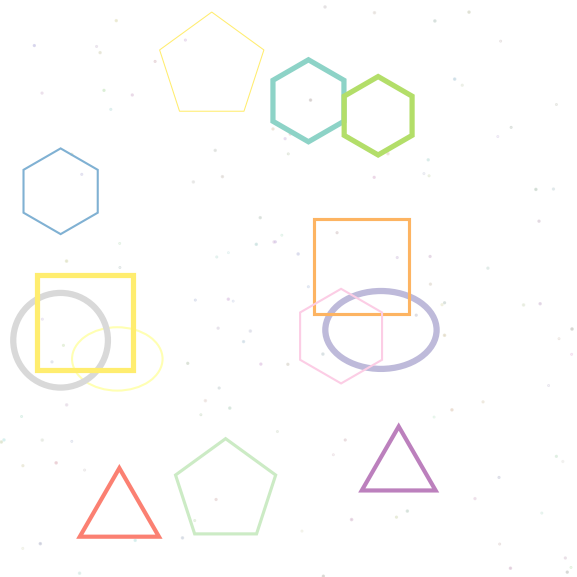[{"shape": "hexagon", "thickness": 2.5, "radius": 0.35, "center": [0.534, 0.825]}, {"shape": "oval", "thickness": 1, "radius": 0.39, "center": [0.203, 0.378]}, {"shape": "oval", "thickness": 3, "radius": 0.48, "center": [0.66, 0.428]}, {"shape": "triangle", "thickness": 2, "radius": 0.4, "center": [0.207, 0.109]}, {"shape": "hexagon", "thickness": 1, "radius": 0.37, "center": [0.105, 0.668]}, {"shape": "square", "thickness": 1.5, "radius": 0.41, "center": [0.626, 0.537]}, {"shape": "hexagon", "thickness": 2.5, "radius": 0.34, "center": [0.655, 0.799]}, {"shape": "hexagon", "thickness": 1, "radius": 0.41, "center": [0.591, 0.417]}, {"shape": "circle", "thickness": 3, "radius": 0.41, "center": [0.105, 0.41]}, {"shape": "triangle", "thickness": 2, "radius": 0.37, "center": [0.69, 0.187]}, {"shape": "pentagon", "thickness": 1.5, "radius": 0.46, "center": [0.391, 0.148]}, {"shape": "pentagon", "thickness": 0.5, "radius": 0.47, "center": [0.367, 0.883]}, {"shape": "square", "thickness": 2.5, "radius": 0.41, "center": [0.147, 0.441]}]